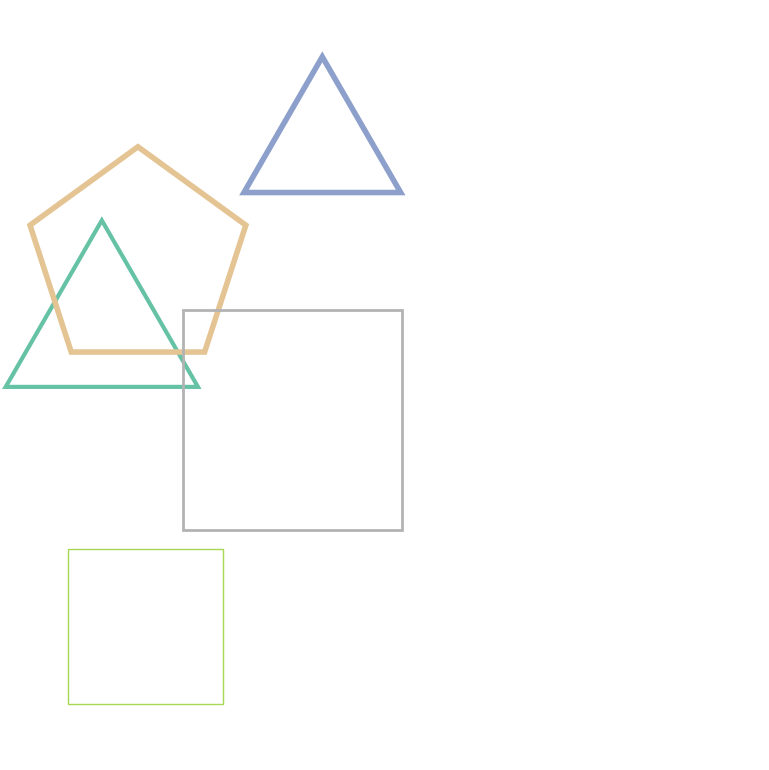[{"shape": "triangle", "thickness": 1.5, "radius": 0.72, "center": [0.132, 0.57]}, {"shape": "triangle", "thickness": 2, "radius": 0.59, "center": [0.419, 0.809]}, {"shape": "square", "thickness": 0.5, "radius": 0.5, "center": [0.189, 0.186]}, {"shape": "pentagon", "thickness": 2, "radius": 0.74, "center": [0.179, 0.662]}, {"shape": "square", "thickness": 1, "radius": 0.71, "center": [0.38, 0.455]}]